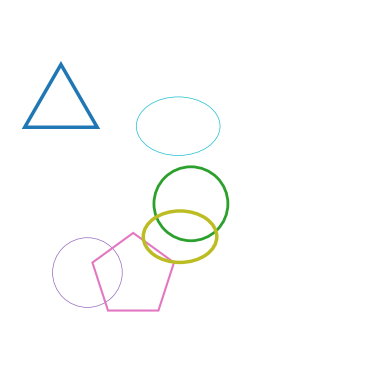[{"shape": "triangle", "thickness": 2.5, "radius": 0.54, "center": [0.158, 0.724]}, {"shape": "circle", "thickness": 2, "radius": 0.48, "center": [0.496, 0.471]}, {"shape": "circle", "thickness": 0.5, "radius": 0.45, "center": [0.227, 0.292]}, {"shape": "pentagon", "thickness": 1.5, "radius": 0.56, "center": [0.346, 0.284]}, {"shape": "oval", "thickness": 2.5, "radius": 0.48, "center": [0.468, 0.385]}, {"shape": "oval", "thickness": 0.5, "radius": 0.54, "center": [0.463, 0.672]}]